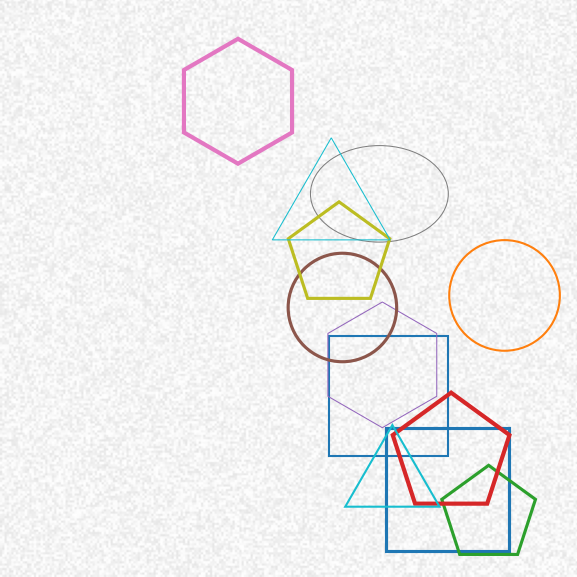[{"shape": "square", "thickness": 1.5, "radius": 0.53, "center": [0.774, 0.152]}, {"shape": "square", "thickness": 1, "radius": 0.52, "center": [0.673, 0.313]}, {"shape": "circle", "thickness": 1, "radius": 0.48, "center": [0.874, 0.488]}, {"shape": "pentagon", "thickness": 1.5, "radius": 0.43, "center": [0.846, 0.108]}, {"shape": "pentagon", "thickness": 2, "radius": 0.53, "center": [0.781, 0.213]}, {"shape": "hexagon", "thickness": 0.5, "radius": 0.54, "center": [0.662, 0.367]}, {"shape": "circle", "thickness": 1.5, "radius": 0.47, "center": [0.593, 0.467]}, {"shape": "hexagon", "thickness": 2, "radius": 0.54, "center": [0.412, 0.824]}, {"shape": "oval", "thickness": 0.5, "radius": 0.6, "center": [0.657, 0.663]}, {"shape": "pentagon", "thickness": 1.5, "radius": 0.46, "center": [0.587, 0.557]}, {"shape": "triangle", "thickness": 0.5, "radius": 0.59, "center": [0.574, 0.643]}, {"shape": "triangle", "thickness": 1, "radius": 0.47, "center": [0.679, 0.169]}]